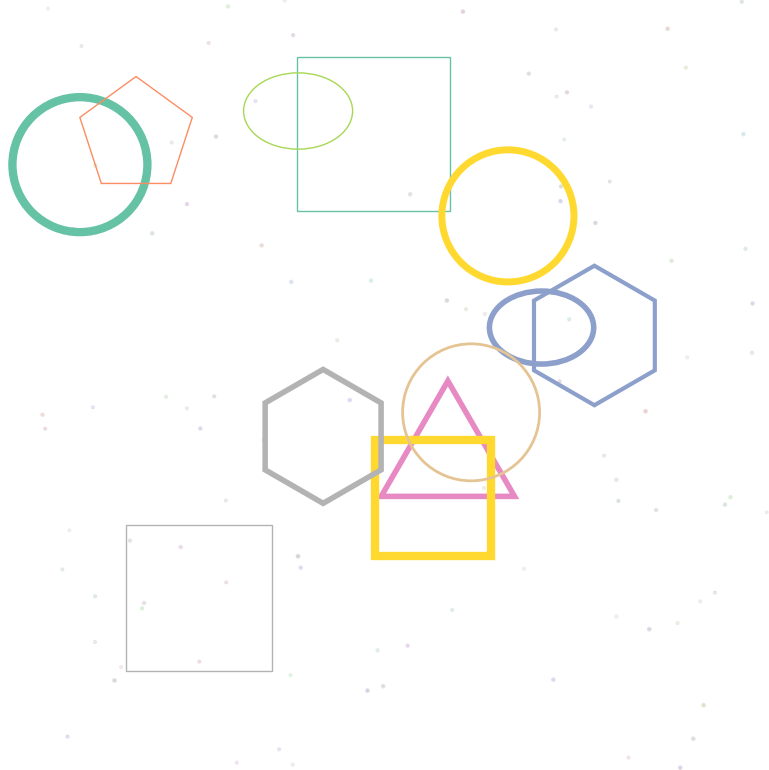[{"shape": "square", "thickness": 0.5, "radius": 0.5, "center": [0.485, 0.826]}, {"shape": "circle", "thickness": 3, "radius": 0.44, "center": [0.104, 0.786]}, {"shape": "pentagon", "thickness": 0.5, "radius": 0.38, "center": [0.177, 0.824]}, {"shape": "hexagon", "thickness": 1.5, "radius": 0.45, "center": [0.772, 0.564]}, {"shape": "oval", "thickness": 2, "radius": 0.34, "center": [0.703, 0.575]}, {"shape": "triangle", "thickness": 2, "radius": 0.5, "center": [0.582, 0.405]}, {"shape": "oval", "thickness": 0.5, "radius": 0.35, "center": [0.387, 0.856]}, {"shape": "circle", "thickness": 2.5, "radius": 0.43, "center": [0.66, 0.72]}, {"shape": "square", "thickness": 3, "radius": 0.38, "center": [0.562, 0.354]}, {"shape": "circle", "thickness": 1, "radius": 0.44, "center": [0.612, 0.464]}, {"shape": "square", "thickness": 0.5, "radius": 0.48, "center": [0.258, 0.223]}, {"shape": "hexagon", "thickness": 2, "radius": 0.43, "center": [0.42, 0.433]}]